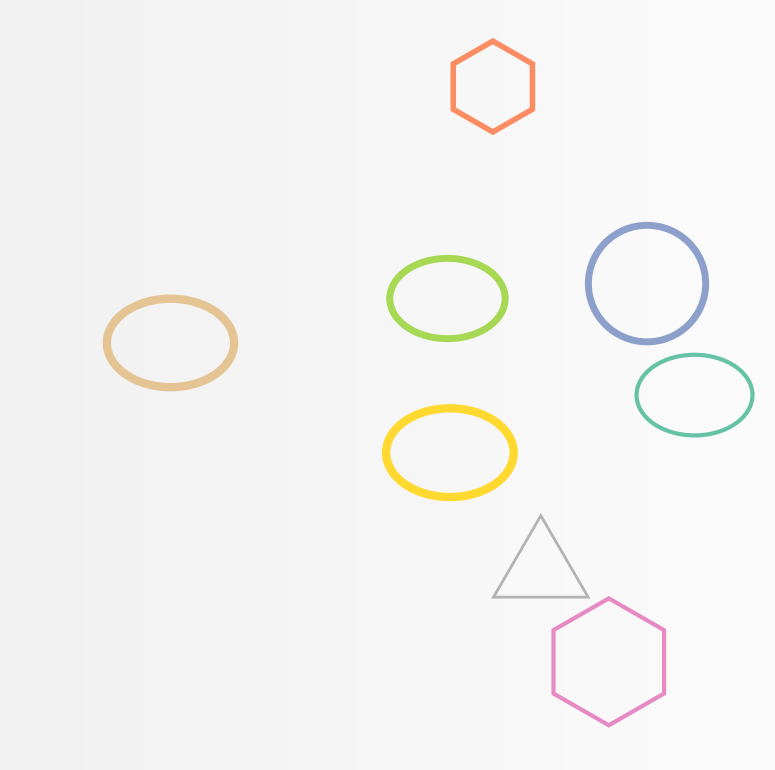[{"shape": "oval", "thickness": 1.5, "radius": 0.37, "center": [0.896, 0.487]}, {"shape": "hexagon", "thickness": 2, "radius": 0.29, "center": [0.636, 0.888]}, {"shape": "circle", "thickness": 2.5, "radius": 0.38, "center": [0.835, 0.632]}, {"shape": "hexagon", "thickness": 1.5, "radius": 0.41, "center": [0.786, 0.14]}, {"shape": "oval", "thickness": 2.5, "radius": 0.37, "center": [0.577, 0.612]}, {"shape": "oval", "thickness": 3, "radius": 0.41, "center": [0.58, 0.412]}, {"shape": "oval", "thickness": 3, "radius": 0.41, "center": [0.22, 0.555]}, {"shape": "triangle", "thickness": 1, "radius": 0.35, "center": [0.698, 0.26]}]